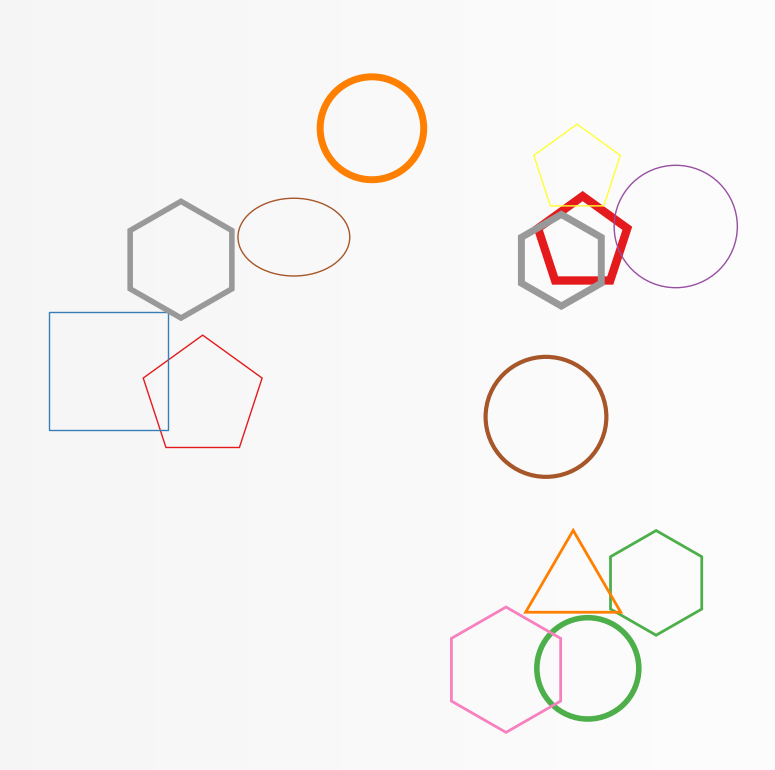[{"shape": "pentagon", "thickness": 0.5, "radius": 0.4, "center": [0.262, 0.484]}, {"shape": "pentagon", "thickness": 3, "radius": 0.3, "center": [0.752, 0.685]}, {"shape": "square", "thickness": 0.5, "radius": 0.38, "center": [0.14, 0.518]}, {"shape": "hexagon", "thickness": 1, "radius": 0.34, "center": [0.847, 0.243]}, {"shape": "circle", "thickness": 2, "radius": 0.33, "center": [0.758, 0.132]}, {"shape": "circle", "thickness": 0.5, "radius": 0.4, "center": [0.872, 0.706]}, {"shape": "circle", "thickness": 2.5, "radius": 0.33, "center": [0.48, 0.833]}, {"shape": "triangle", "thickness": 1, "radius": 0.35, "center": [0.74, 0.24]}, {"shape": "pentagon", "thickness": 0.5, "radius": 0.29, "center": [0.745, 0.78]}, {"shape": "oval", "thickness": 0.5, "radius": 0.36, "center": [0.379, 0.692]}, {"shape": "circle", "thickness": 1.5, "radius": 0.39, "center": [0.704, 0.459]}, {"shape": "hexagon", "thickness": 1, "radius": 0.41, "center": [0.653, 0.13]}, {"shape": "hexagon", "thickness": 2.5, "radius": 0.3, "center": [0.724, 0.662]}, {"shape": "hexagon", "thickness": 2, "radius": 0.38, "center": [0.234, 0.663]}]